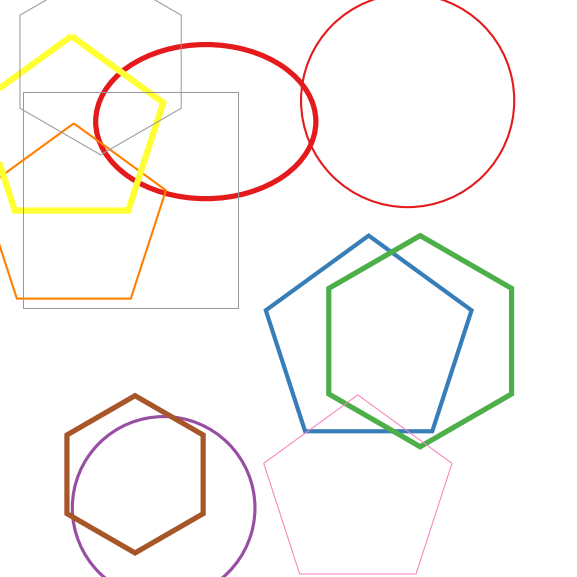[{"shape": "circle", "thickness": 1, "radius": 0.92, "center": [0.706, 0.825]}, {"shape": "oval", "thickness": 2.5, "radius": 0.95, "center": [0.356, 0.789]}, {"shape": "pentagon", "thickness": 2, "radius": 0.94, "center": [0.638, 0.404]}, {"shape": "hexagon", "thickness": 2.5, "radius": 0.91, "center": [0.728, 0.408]}, {"shape": "circle", "thickness": 1.5, "radius": 0.79, "center": [0.283, 0.12]}, {"shape": "pentagon", "thickness": 1, "radius": 0.84, "center": [0.128, 0.618]}, {"shape": "pentagon", "thickness": 3, "radius": 0.84, "center": [0.124, 0.77]}, {"shape": "hexagon", "thickness": 2.5, "radius": 0.68, "center": [0.234, 0.178]}, {"shape": "pentagon", "thickness": 0.5, "radius": 0.86, "center": [0.62, 0.144]}, {"shape": "square", "thickness": 0.5, "radius": 0.93, "center": [0.226, 0.653]}, {"shape": "hexagon", "thickness": 0.5, "radius": 0.81, "center": [0.174, 0.892]}]